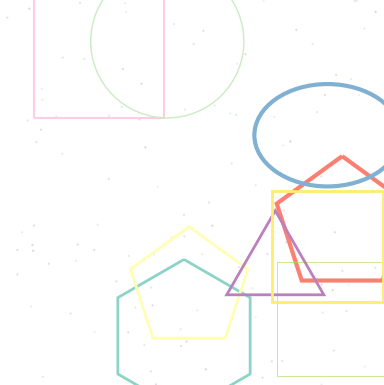[{"shape": "hexagon", "thickness": 2, "radius": 0.99, "center": [0.478, 0.128]}, {"shape": "pentagon", "thickness": 2, "radius": 0.8, "center": [0.491, 0.251]}, {"shape": "pentagon", "thickness": 3, "radius": 0.89, "center": [0.889, 0.416]}, {"shape": "oval", "thickness": 3, "radius": 0.95, "center": [0.851, 0.649]}, {"shape": "square", "thickness": 0.5, "radius": 0.74, "center": [0.867, 0.171]}, {"shape": "square", "thickness": 1.5, "radius": 0.84, "center": [0.258, 0.861]}, {"shape": "triangle", "thickness": 2, "radius": 0.73, "center": [0.715, 0.307]}, {"shape": "circle", "thickness": 1, "radius": 0.99, "center": [0.435, 0.893]}, {"shape": "square", "thickness": 2, "radius": 0.72, "center": [0.851, 0.36]}]